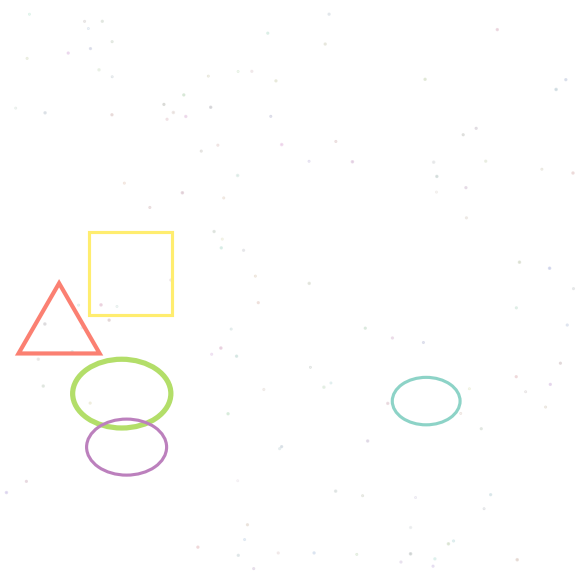[{"shape": "oval", "thickness": 1.5, "radius": 0.29, "center": [0.738, 0.305]}, {"shape": "triangle", "thickness": 2, "radius": 0.41, "center": [0.102, 0.428]}, {"shape": "oval", "thickness": 2.5, "radius": 0.43, "center": [0.211, 0.318]}, {"shape": "oval", "thickness": 1.5, "radius": 0.35, "center": [0.219, 0.225]}, {"shape": "square", "thickness": 1.5, "radius": 0.36, "center": [0.226, 0.525]}]